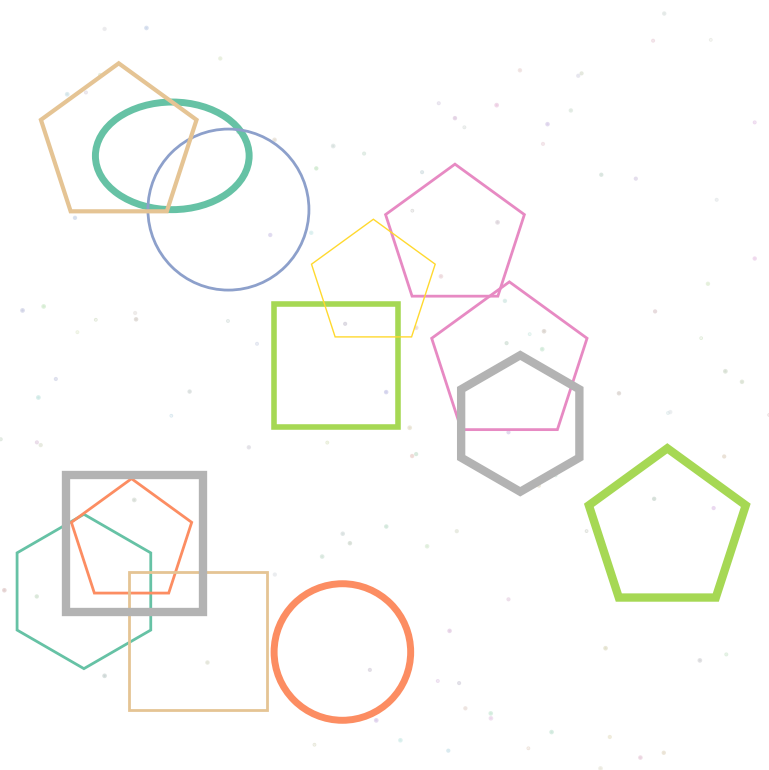[{"shape": "oval", "thickness": 2.5, "radius": 0.5, "center": [0.224, 0.798]}, {"shape": "hexagon", "thickness": 1, "radius": 0.5, "center": [0.109, 0.232]}, {"shape": "circle", "thickness": 2.5, "radius": 0.44, "center": [0.445, 0.153]}, {"shape": "pentagon", "thickness": 1, "radius": 0.41, "center": [0.171, 0.296]}, {"shape": "circle", "thickness": 1, "radius": 0.52, "center": [0.297, 0.728]}, {"shape": "pentagon", "thickness": 1, "radius": 0.47, "center": [0.591, 0.692]}, {"shape": "pentagon", "thickness": 1, "radius": 0.53, "center": [0.662, 0.528]}, {"shape": "pentagon", "thickness": 3, "radius": 0.54, "center": [0.867, 0.311]}, {"shape": "square", "thickness": 2, "radius": 0.4, "center": [0.436, 0.525]}, {"shape": "pentagon", "thickness": 0.5, "radius": 0.42, "center": [0.485, 0.631]}, {"shape": "square", "thickness": 1, "radius": 0.45, "center": [0.257, 0.167]}, {"shape": "pentagon", "thickness": 1.5, "radius": 0.53, "center": [0.154, 0.812]}, {"shape": "hexagon", "thickness": 3, "radius": 0.44, "center": [0.676, 0.45]}, {"shape": "square", "thickness": 3, "radius": 0.44, "center": [0.175, 0.294]}]